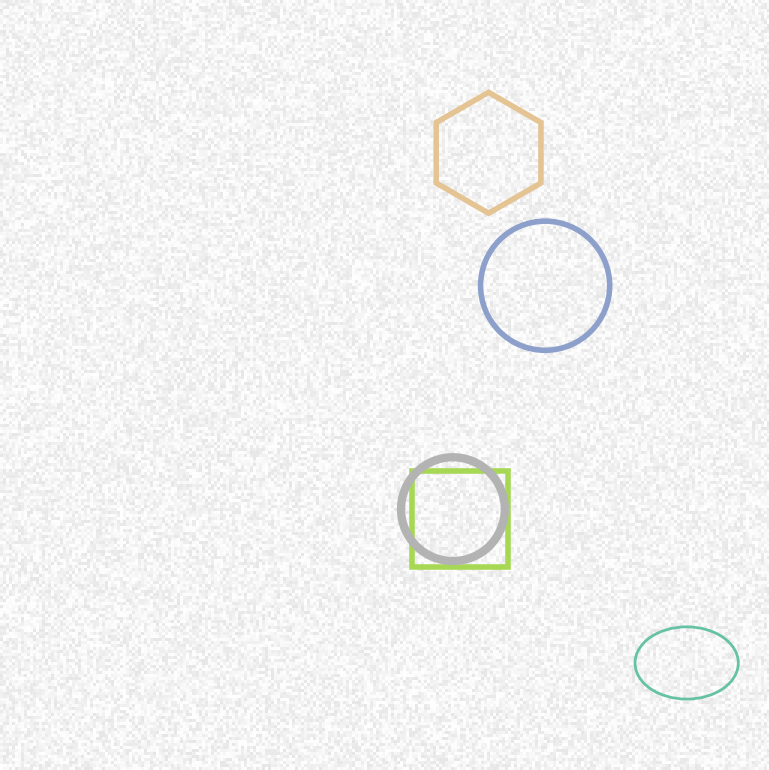[{"shape": "oval", "thickness": 1, "radius": 0.34, "center": [0.892, 0.139]}, {"shape": "circle", "thickness": 2, "radius": 0.42, "center": [0.708, 0.629]}, {"shape": "square", "thickness": 2, "radius": 0.31, "center": [0.597, 0.326]}, {"shape": "hexagon", "thickness": 2, "radius": 0.39, "center": [0.635, 0.802]}, {"shape": "circle", "thickness": 3, "radius": 0.34, "center": [0.588, 0.339]}]